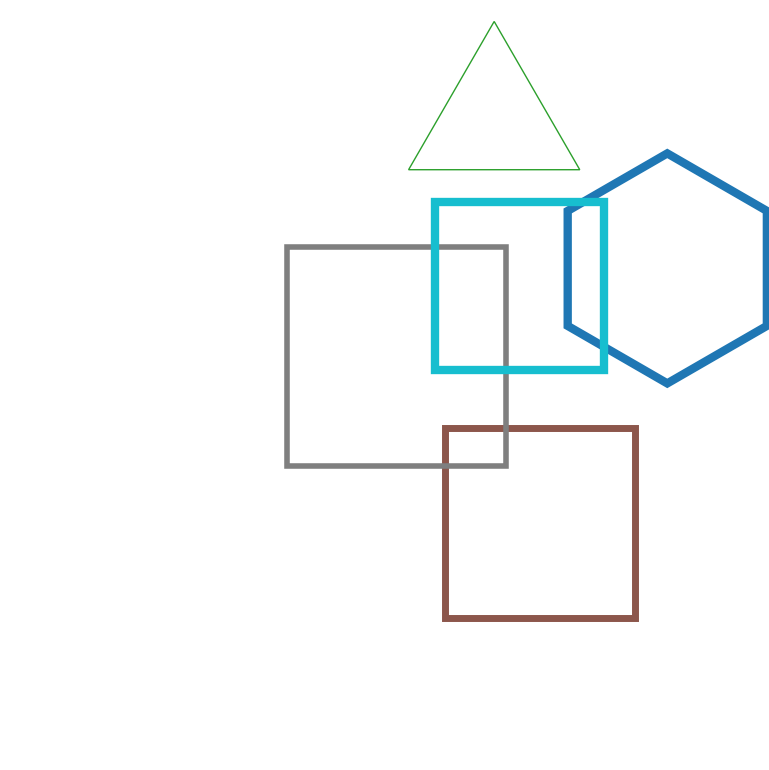[{"shape": "hexagon", "thickness": 3, "radius": 0.75, "center": [0.867, 0.651]}, {"shape": "triangle", "thickness": 0.5, "radius": 0.64, "center": [0.642, 0.844]}, {"shape": "square", "thickness": 2.5, "radius": 0.62, "center": [0.701, 0.321]}, {"shape": "square", "thickness": 2, "radius": 0.71, "center": [0.515, 0.537]}, {"shape": "square", "thickness": 3, "radius": 0.55, "center": [0.675, 0.629]}]